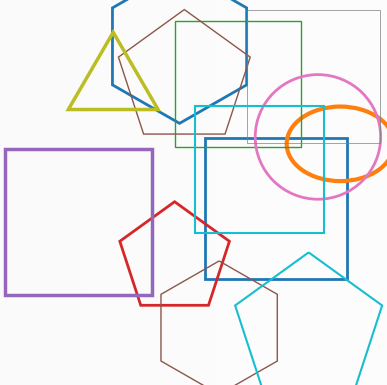[{"shape": "square", "thickness": 2, "radius": 0.91, "center": [0.712, 0.458]}, {"shape": "hexagon", "thickness": 2, "radius": 1.0, "center": [0.463, 0.88]}, {"shape": "oval", "thickness": 3, "radius": 0.69, "center": [0.878, 0.626]}, {"shape": "square", "thickness": 1, "radius": 0.81, "center": [0.613, 0.782]}, {"shape": "pentagon", "thickness": 2, "radius": 0.74, "center": [0.451, 0.327]}, {"shape": "square", "thickness": 2.5, "radius": 0.95, "center": [0.202, 0.424]}, {"shape": "pentagon", "thickness": 1, "radius": 0.89, "center": [0.476, 0.796]}, {"shape": "hexagon", "thickness": 1, "radius": 0.87, "center": [0.566, 0.149]}, {"shape": "circle", "thickness": 2, "radius": 0.81, "center": [0.82, 0.644]}, {"shape": "square", "thickness": 0.5, "radius": 0.86, "center": [0.809, 0.801]}, {"shape": "triangle", "thickness": 2.5, "radius": 0.67, "center": [0.292, 0.782]}, {"shape": "pentagon", "thickness": 1.5, "radius": 1.0, "center": [0.796, 0.145]}, {"shape": "square", "thickness": 1.5, "radius": 0.83, "center": [0.669, 0.56]}]